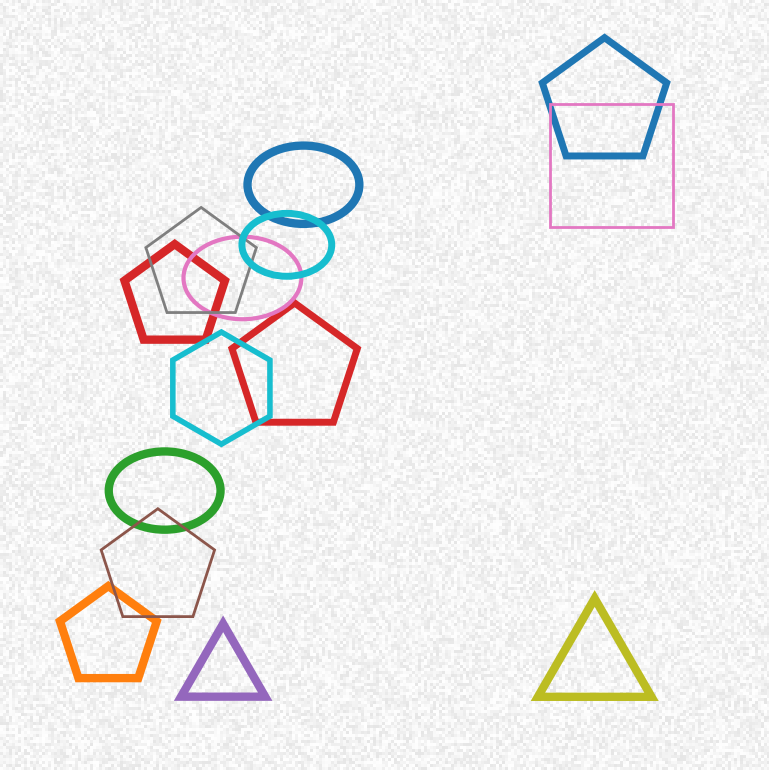[{"shape": "oval", "thickness": 3, "radius": 0.36, "center": [0.394, 0.76]}, {"shape": "pentagon", "thickness": 2.5, "radius": 0.42, "center": [0.785, 0.866]}, {"shape": "pentagon", "thickness": 3, "radius": 0.33, "center": [0.141, 0.173]}, {"shape": "oval", "thickness": 3, "radius": 0.36, "center": [0.214, 0.363]}, {"shape": "pentagon", "thickness": 3, "radius": 0.34, "center": [0.227, 0.614]}, {"shape": "pentagon", "thickness": 2.5, "radius": 0.43, "center": [0.383, 0.521]}, {"shape": "triangle", "thickness": 3, "radius": 0.32, "center": [0.29, 0.127]}, {"shape": "pentagon", "thickness": 1, "radius": 0.39, "center": [0.205, 0.262]}, {"shape": "oval", "thickness": 1.5, "radius": 0.38, "center": [0.315, 0.639]}, {"shape": "square", "thickness": 1, "radius": 0.4, "center": [0.794, 0.784]}, {"shape": "pentagon", "thickness": 1, "radius": 0.38, "center": [0.261, 0.655]}, {"shape": "triangle", "thickness": 3, "radius": 0.43, "center": [0.772, 0.138]}, {"shape": "hexagon", "thickness": 2, "radius": 0.36, "center": [0.288, 0.496]}, {"shape": "oval", "thickness": 2.5, "radius": 0.29, "center": [0.372, 0.682]}]